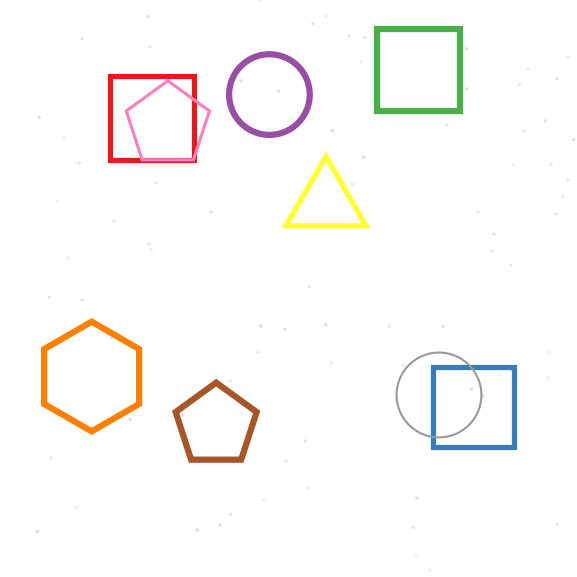[{"shape": "square", "thickness": 2.5, "radius": 0.37, "center": [0.264, 0.795]}, {"shape": "square", "thickness": 2.5, "radius": 0.35, "center": [0.82, 0.294]}, {"shape": "square", "thickness": 3, "radius": 0.36, "center": [0.725, 0.878]}, {"shape": "circle", "thickness": 3, "radius": 0.35, "center": [0.467, 0.835]}, {"shape": "hexagon", "thickness": 3, "radius": 0.47, "center": [0.159, 0.347]}, {"shape": "triangle", "thickness": 2.5, "radius": 0.4, "center": [0.565, 0.648]}, {"shape": "pentagon", "thickness": 3, "radius": 0.37, "center": [0.374, 0.263]}, {"shape": "pentagon", "thickness": 1.5, "radius": 0.38, "center": [0.291, 0.784]}, {"shape": "circle", "thickness": 1, "radius": 0.37, "center": [0.76, 0.315]}]